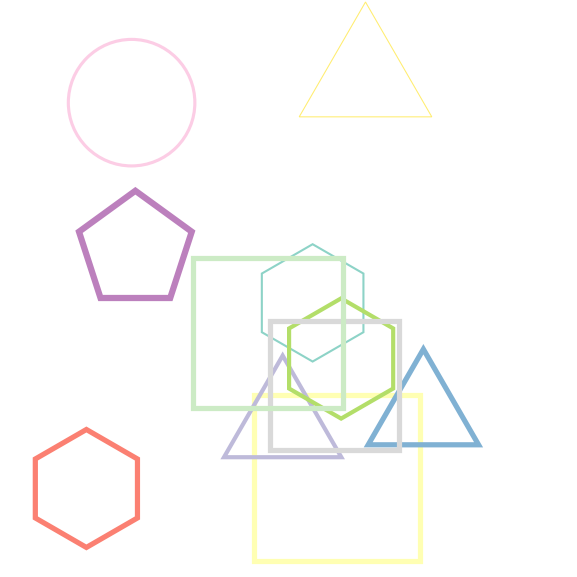[{"shape": "hexagon", "thickness": 1, "radius": 0.51, "center": [0.541, 0.475]}, {"shape": "square", "thickness": 2.5, "radius": 0.72, "center": [0.583, 0.171]}, {"shape": "triangle", "thickness": 2, "radius": 0.59, "center": [0.489, 0.266]}, {"shape": "hexagon", "thickness": 2.5, "radius": 0.51, "center": [0.15, 0.153]}, {"shape": "triangle", "thickness": 2.5, "radius": 0.55, "center": [0.733, 0.284]}, {"shape": "hexagon", "thickness": 2, "radius": 0.52, "center": [0.591, 0.378]}, {"shape": "circle", "thickness": 1.5, "radius": 0.55, "center": [0.228, 0.821]}, {"shape": "square", "thickness": 2.5, "radius": 0.56, "center": [0.579, 0.331]}, {"shape": "pentagon", "thickness": 3, "radius": 0.51, "center": [0.234, 0.566]}, {"shape": "square", "thickness": 2.5, "radius": 0.65, "center": [0.463, 0.422]}, {"shape": "triangle", "thickness": 0.5, "radius": 0.66, "center": [0.633, 0.863]}]